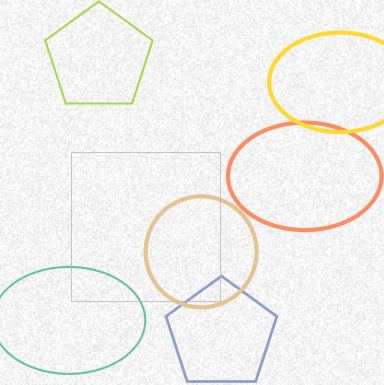[{"shape": "oval", "thickness": 1.5, "radius": 0.99, "center": [0.179, 0.168]}, {"shape": "oval", "thickness": 3, "radius": 1.0, "center": [0.792, 0.542]}, {"shape": "pentagon", "thickness": 2, "radius": 0.76, "center": [0.575, 0.132]}, {"shape": "pentagon", "thickness": 1.5, "radius": 0.73, "center": [0.257, 0.85]}, {"shape": "oval", "thickness": 3, "radius": 0.92, "center": [0.883, 0.786]}, {"shape": "circle", "thickness": 3, "radius": 0.72, "center": [0.522, 0.346]}, {"shape": "square", "thickness": 0.5, "radius": 0.97, "center": [0.378, 0.411]}]